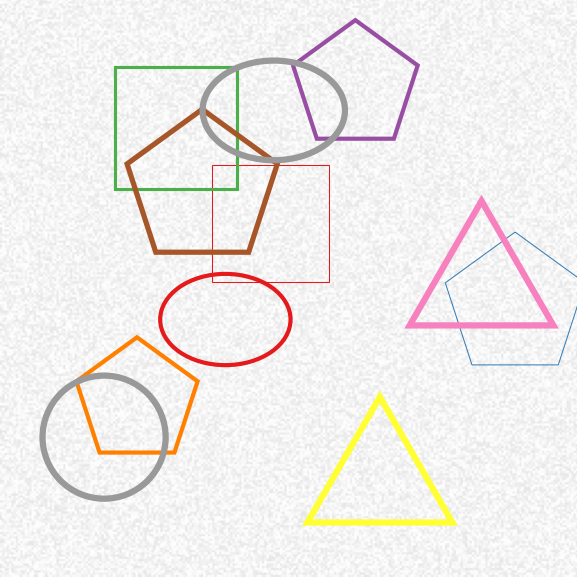[{"shape": "oval", "thickness": 2, "radius": 0.56, "center": [0.39, 0.446]}, {"shape": "square", "thickness": 0.5, "radius": 0.51, "center": [0.469, 0.612]}, {"shape": "pentagon", "thickness": 0.5, "radius": 0.64, "center": [0.892, 0.47]}, {"shape": "square", "thickness": 1.5, "radius": 0.53, "center": [0.304, 0.778]}, {"shape": "pentagon", "thickness": 2, "radius": 0.57, "center": [0.615, 0.851]}, {"shape": "pentagon", "thickness": 2, "radius": 0.55, "center": [0.237, 0.305]}, {"shape": "triangle", "thickness": 3, "radius": 0.73, "center": [0.658, 0.167]}, {"shape": "pentagon", "thickness": 2.5, "radius": 0.68, "center": [0.35, 0.673]}, {"shape": "triangle", "thickness": 3, "radius": 0.72, "center": [0.834, 0.507]}, {"shape": "circle", "thickness": 3, "radius": 0.53, "center": [0.18, 0.242]}, {"shape": "oval", "thickness": 3, "radius": 0.62, "center": [0.474, 0.808]}]